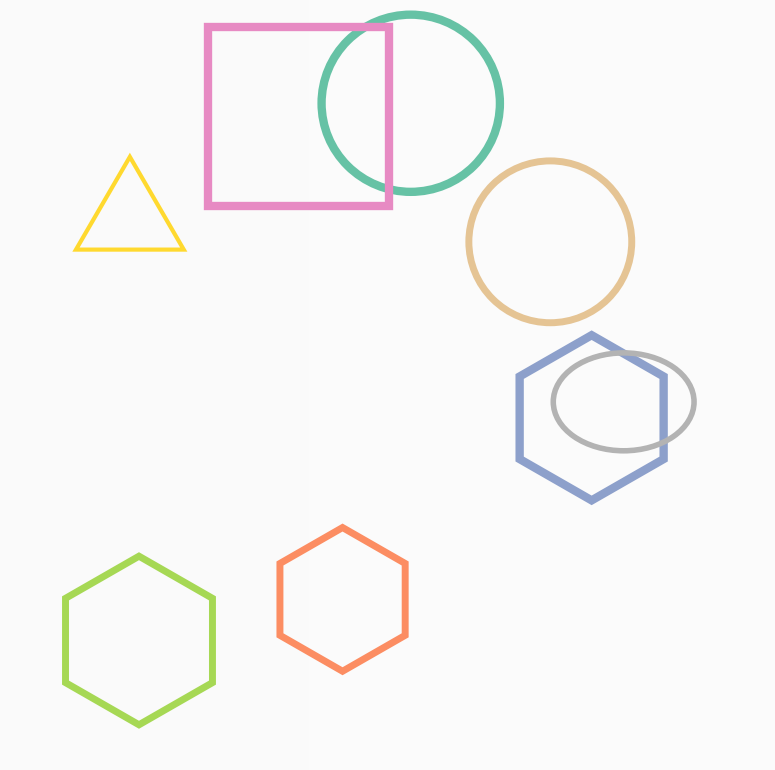[{"shape": "circle", "thickness": 3, "radius": 0.58, "center": [0.53, 0.866]}, {"shape": "hexagon", "thickness": 2.5, "radius": 0.47, "center": [0.442, 0.222]}, {"shape": "hexagon", "thickness": 3, "radius": 0.54, "center": [0.763, 0.457]}, {"shape": "square", "thickness": 3, "radius": 0.58, "center": [0.385, 0.849]}, {"shape": "hexagon", "thickness": 2.5, "radius": 0.55, "center": [0.179, 0.168]}, {"shape": "triangle", "thickness": 1.5, "radius": 0.4, "center": [0.168, 0.716]}, {"shape": "circle", "thickness": 2.5, "radius": 0.53, "center": [0.71, 0.686]}, {"shape": "oval", "thickness": 2, "radius": 0.45, "center": [0.805, 0.478]}]